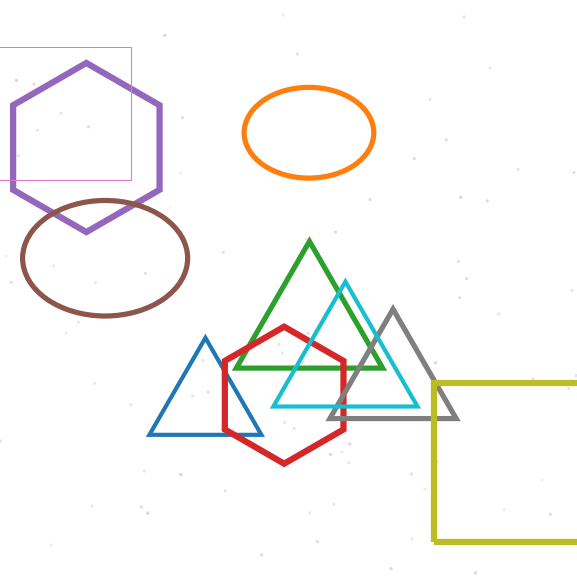[{"shape": "triangle", "thickness": 2, "radius": 0.56, "center": [0.356, 0.302]}, {"shape": "oval", "thickness": 2.5, "radius": 0.56, "center": [0.535, 0.769]}, {"shape": "triangle", "thickness": 2.5, "radius": 0.73, "center": [0.536, 0.435]}, {"shape": "hexagon", "thickness": 3, "radius": 0.59, "center": [0.492, 0.315]}, {"shape": "hexagon", "thickness": 3, "radius": 0.73, "center": [0.15, 0.744]}, {"shape": "oval", "thickness": 2.5, "radius": 0.71, "center": [0.182, 0.552]}, {"shape": "square", "thickness": 0.5, "radius": 0.58, "center": [0.111, 0.803]}, {"shape": "triangle", "thickness": 2.5, "radius": 0.63, "center": [0.681, 0.337]}, {"shape": "square", "thickness": 3, "radius": 0.69, "center": [0.89, 0.198]}, {"shape": "triangle", "thickness": 2, "radius": 0.72, "center": [0.598, 0.367]}]